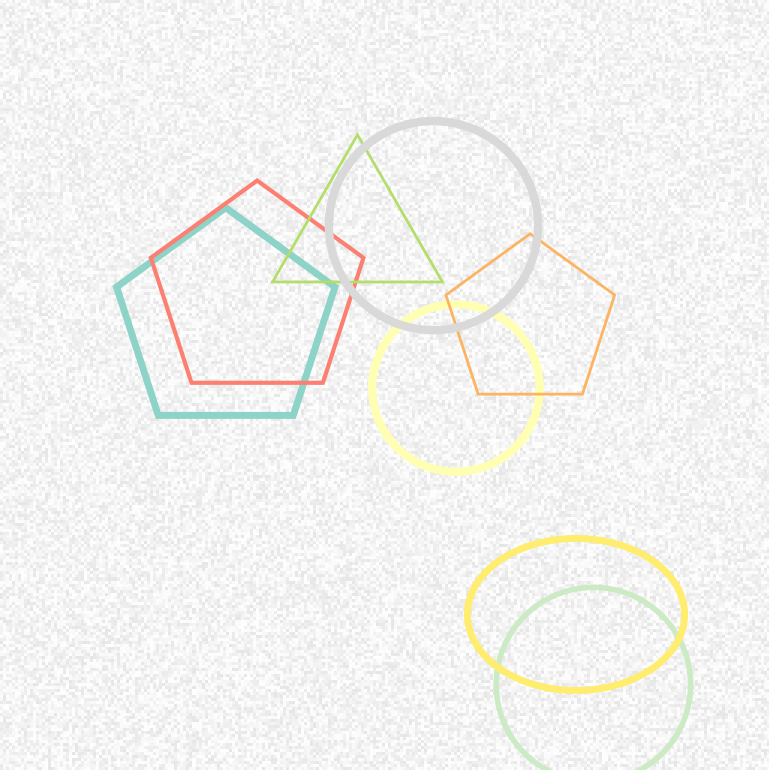[{"shape": "pentagon", "thickness": 2.5, "radius": 0.75, "center": [0.293, 0.581]}, {"shape": "circle", "thickness": 3, "radius": 0.54, "center": [0.592, 0.496]}, {"shape": "pentagon", "thickness": 1.5, "radius": 0.73, "center": [0.334, 0.62]}, {"shape": "pentagon", "thickness": 1, "radius": 0.58, "center": [0.689, 0.581]}, {"shape": "triangle", "thickness": 1, "radius": 0.64, "center": [0.464, 0.698]}, {"shape": "circle", "thickness": 3, "radius": 0.68, "center": [0.563, 0.707]}, {"shape": "circle", "thickness": 2, "radius": 0.63, "center": [0.771, 0.111]}, {"shape": "oval", "thickness": 2.5, "radius": 0.71, "center": [0.748, 0.202]}]